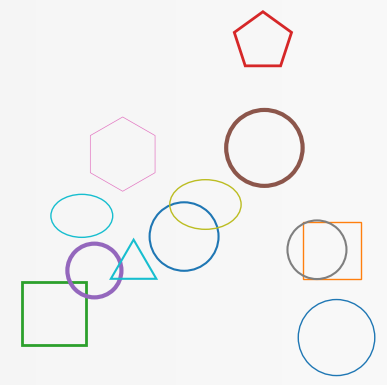[{"shape": "circle", "thickness": 1.5, "radius": 0.44, "center": [0.475, 0.386]}, {"shape": "circle", "thickness": 1, "radius": 0.49, "center": [0.868, 0.123]}, {"shape": "square", "thickness": 1, "radius": 0.37, "center": [0.856, 0.35]}, {"shape": "square", "thickness": 2, "radius": 0.41, "center": [0.14, 0.186]}, {"shape": "pentagon", "thickness": 2, "radius": 0.39, "center": [0.679, 0.892]}, {"shape": "circle", "thickness": 3, "radius": 0.35, "center": [0.244, 0.297]}, {"shape": "circle", "thickness": 3, "radius": 0.49, "center": [0.682, 0.616]}, {"shape": "hexagon", "thickness": 0.5, "radius": 0.48, "center": [0.317, 0.6]}, {"shape": "circle", "thickness": 1.5, "radius": 0.38, "center": [0.818, 0.351]}, {"shape": "oval", "thickness": 1, "radius": 0.46, "center": [0.53, 0.469]}, {"shape": "oval", "thickness": 1, "radius": 0.4, "center": [0.211, 0.439]}, {"shape": "triangle", "thickness": 1.5, "radius": 0.34, "center": [0.345, 0.31]}]